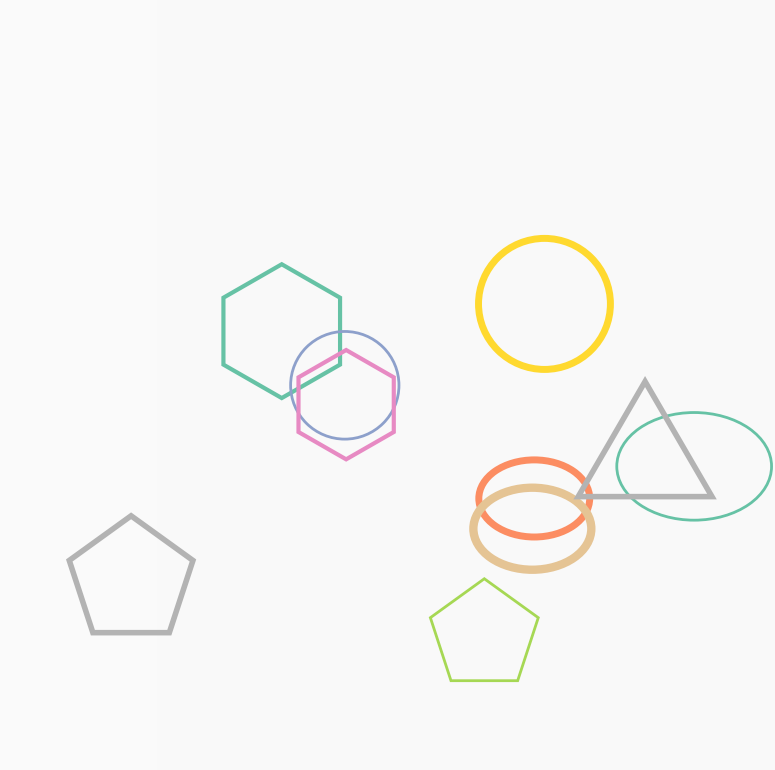[{"shape": "oval", "thickness": 1, "radius": 0.5, "center": [0.896, 0.394]}, {"shape": "hexagon", "thickness": 1.5, "radius": 0.43, "center": [0.364, 0.57]}, {"shape": "oval", "thickness": 2.5, "radius": 0.36, "center": [0.689, 0.353]}, {"shape": "circle", "thickness": 1, "radius": 0.35, "center": [0.445, 0.5]}, {"shape": "hexagon", "thickness": 1.5, "radius": 0.35, "center": [0.447, 0.474]}, {"shape": "pentagon", "thickness": 1, "radius": 0.37, "center": [0.625, 0.175]}, {"shape": "circle", "thickness": 2.5, "radius": 0.43, "center": [0.703, 0.605]}, {"shape": "oval", "thickness": 3, "radius": 0.38, "center": [0.687, 0.313]}, {"shape": "pentagon", "thickness": 2, "radius": 0.42, "center": [0.169, 0.246]}, {"shape": "triangle", "thickness": 2, "radius": 0.5, "center": [0.832, 0.405]}]